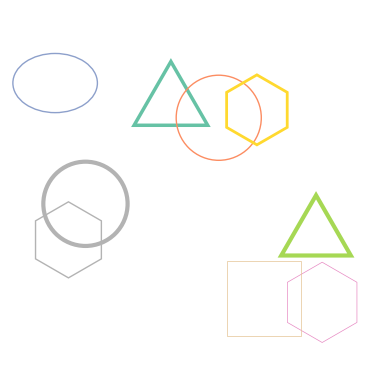[{"shape": "triangle", "thickness": 2.5, "radius": 0.55, "center": [0.444, 0.73]}, {"shape": "circle", "thickness": 1, "radius": 0.55, "center": [0.568, 0.694]}, {"shape": "oval", "thickness": 1, "radius": 0.55, "center": [0.143, 0.784]}, {"shape": "hexagon", "thickness": 0.5, "radius": 0.52, "center": [0.837, 0.215]}, {"shape": "triangle", "thickness": 3, "radius": 0.52, "center": [0.821, 0.389]}, {"shape": "hexagon", "thickness": 2, "radius": 0.45, "center": [0.667, 0.715]}, {"shape": "square", "thickness": 0.5, "radius": 0.48, "center": [0.686, 0.224]}, {"shape": "hexagon", "thickness": 1, "radius": 0.49, "center": [0.178, 0.377]}, {"shape": "circle", "thickness": 3, "radius": 0.55, "center": [0.222, 0.471]}]